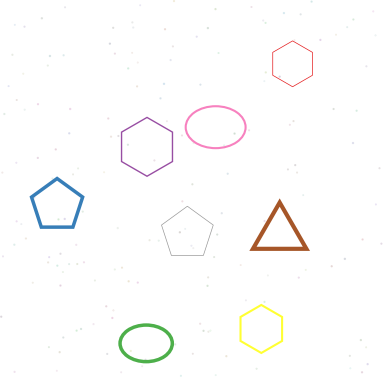[{"shape": "hexagon", "thickness": 0.5, "radius": 0.3, "center": [0.76, 0.834]}, {"shape": "pentagon", "thickness": 2.5, "radius": 0.35, "center": [0.148, 0.467]}, {"shape": "oval", "thickness": 2.5, "radius": 0.34, "center": [0.38, 0.108]}, {"shape": "hexagon", "thickness": 1, "radius": 0.38, "center": [0.382, 0.619]}, {"shape": "hexagon", "thickness": 1.5, "radius": 0.31, "center": [0.679, 0.146]}, {"shape": "triangle", "thickness": 3, "radius": 0.4, "center": [0.726, 0.394]}, {"shape": "oval", "thickness": 1.5, "radius": 0.39, "center": [0.56, 0.67]}, {"shape": "pentagon", "thickness": 0.5, "radius": 0.35, "center": [0.487, 0.394]}]